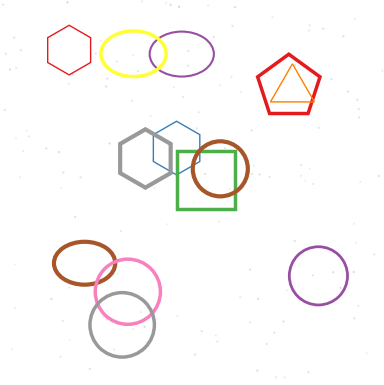[{"shape": "hexagon", "thickness": 1, "radius": 0.32, "center": [0.18, 0.87]}, {"shape": "pentagon", "thickness": 2.5, "radius": 0.43, "center": [0.75, 0.774]}, {"shape": "hexagon", "thickness": 1, "radius": 0.35, "center": [0.459, 0.615]}, {"shape": "square", "thickness": 2.5, "radius": 0.37, "center": [0.535, 0.533]}, {"shape": "oval", "thickness": 1.5, "radius": 0.42, "center": [0.472, 0.86]}, {"shape": "circle", "thickness": 2, "radius": 0.38, "center": [0.827, 0.284]}, {"shape": "triangle", "thickness": 1, "radius": 0.33, "center": [0.76, 0.768]}, {"shape": "oval", "thickness": 2.5, "radius": 0.42, "center": [0.347, 0.86]}, {"shape": "oval", "thickness": 3, "radius": 0.4, "center": [0.22, 0.316]}, {"shape": "circle", "thickness": 3, "radius": 0.36, "center": [0.572, 0.562]}, {"shape": "circle", "thickness": 2.5, "radius": 0.42, "center": [0.332, 0.242]}, {"shape": "hexagon", "thickness": 3, "radius": 0.38, "center": [0.378, 0.588]}, {"shape": "circle", "thickness": 2.5, "radius": 0.42, "center": [0.317, 0.156]}]